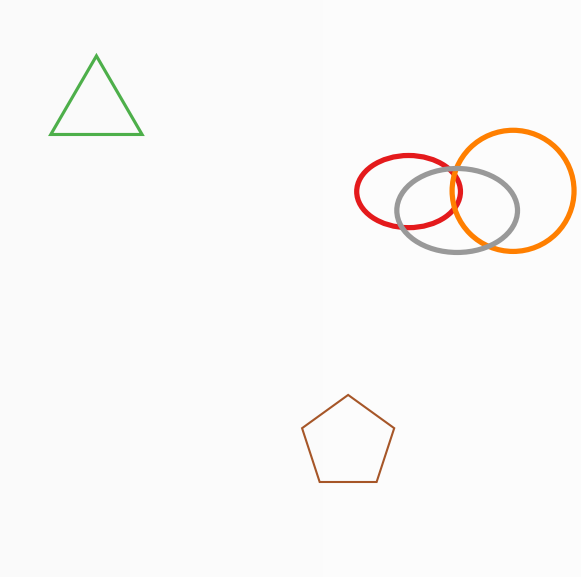[{"shape": "oval", "thickness": 2.5, "radius": 0.45, "center": [0.703, 0.667]}, {"shape": "triangle", "thickness": 1.5, "radius": 0.45, "center": [0.166, 0.812]}, {"shape": "circle", "thickness": 2.5, "radius": 0.52, "center": [0.883, 0.669]}, {"shape": "pentagon", "thickness": 1, "radius": 0.42, "center": [0.599, 0.232]}, {"shape": "oval", "thickness": 2.5, "radius": 0.52, "center": [0.787, 0.635]}]